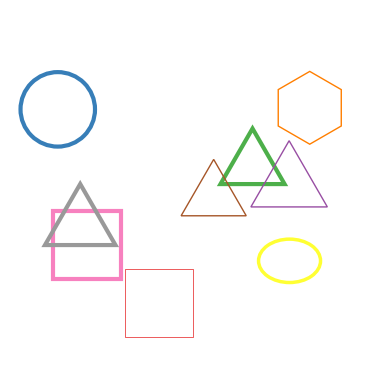[{"shape": "square", "thickness": 0.5, "radius": 0.44, "center": [0.412, 0.212]}, {"shape": "circle", "thickness": 3, "radius": 0.48, "center": [0.15, 0.716]}, {"shape": "triangle", "thickness": 3, "radius": 0.48, "center": [0.656, 0.57]}, {"shape": "triangle", "thickness": 1, "radius": 0.57, "center": [0.751, 0.52]}, {"shape": "hexagon", "thickness": 1, "radius": 0.47, "center": [0.805, 0.72]}, {"shape": "oval", "thickness": 2.5, "radius": 0.4, "center": [0.752, 0.323]}, {"shape": "triangle", "thickness": 1, "radius": 0.49, "center": [0.555, 0.488]}, {"shape": "square", "thickness": 3, "radius": 0.44, "center": [0.226, 0.364]}, {"shape": "triangle", "thickness": 3, "radius": 0.53, "center": [0.208, 0.416]}]